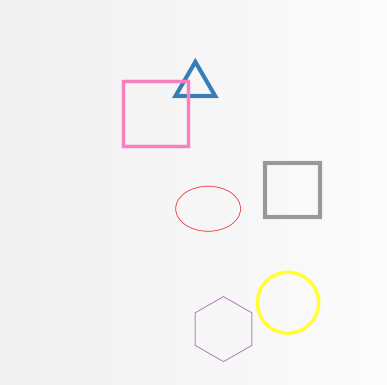[{"shape": "oval", "thickness": 0.5, "radius": 0.42, "center": [0.537, 0.458]}, {"shape": "triangle", "thickness": 3, "radius": 0.3, "center": [0.504, 0.78]}, {"shape": "hexagon", "thickness": 0.5, "radius": 0.42, "center": [0.577, 0.145]}, {"shape": "circle", "thickness": 2.5, "radius": 0.4, "center": [0.743, 0.214]}, {"shape": "square", "thickness": 2.5, "radius": 0.42, "center": [0.401, 0.705]}, {"shape": "square", "thickness": 3, "radius": 0.35, "center": [0.754, 0.506]}]